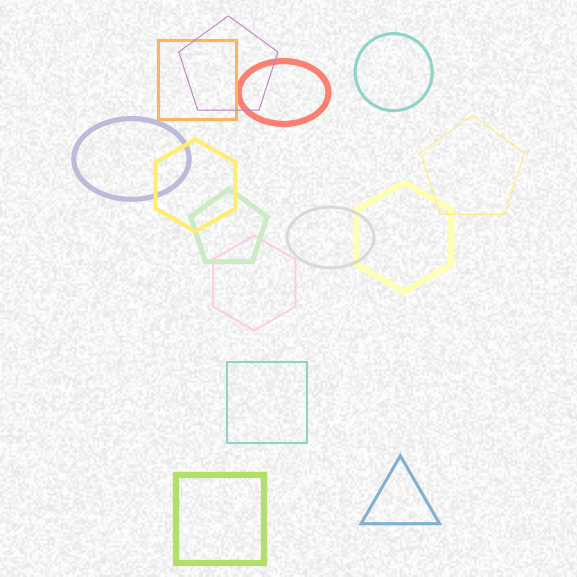[{"shape": "circle", "thickness": 1.5, "radius": 0.33, "center": [0.682, 0.874]}, {"shape": "square", "thickness": 1, "radius": 0.35, "center": [0.463, 0.302]}, {"shape": "hexagon", "thickness": 3, "radius": 0.47, "center": [0.7, 0.589]}, {"shape": "oval", "thickness": 2.5, "radius": 0.5, "center": [0.228, 0.724]}, {"shape": "oval", "thickness": 3, "radius": 0.39, "center": [0.491, 0.839]}, {"shape": "triangle", "thickness": 1.5, "radius": 0.39, "center": [0.693, 0.132]}, {"shape": "square", "thickness": 1.5, "radius": 0.34, "center": [0.342, 0.862]}, {"shape": "square", "thickness": 3, "radius": 0.38, "center": [0.381, 0.1]}, {"shape": "hexagon", "thickness": 1, "radius": 0.41, "center": [0.44, 0.509]}, {"shape": "oval", "thickness": 1.5, "radius": 0.38, "center": [0.572, 0.588]}, {"shape": "pentagon", "thickness": 0.5, "radius": 0.45, "center": [0.395, 0.881]}, {"shape": "pentagon", "thickness": 2.5, "radius": 0.35, "center": [0.396, 0.602]}, {"shape": "hexagon", "thickness": 2, "radius": 0.4, "center": [0.338, 0.678]}, {"shape": "pentagon", "thickness": 0.5, "radius": 0.47, "center": [0.818, 0.705]}]